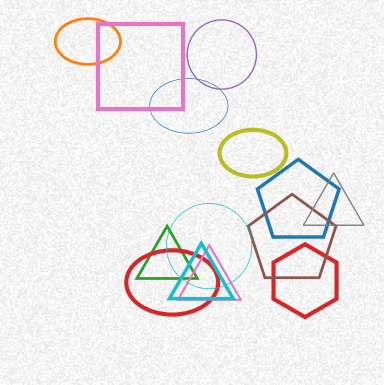[{"shape": "pentagon", "thickness": 2.5, "radius": 0.56, "center": [0.775, 0.475]}, {"shape": "oval", "thickness": 0.5, "radius": 0.51, "center": [0.49, 0.725]}, {"shape": "oval", "thickness": 2, "radius": 0.42, "center": [0.228, 0.892]}, {"shape": "triangle", "thickness": 2, "radius": 0.45, "center": [0.434, 0.322]}, {"shape": "oval", "thickness": 3, "radius": 0.6, "center": [0.447, 0.266]}, {"shape": "hexagon", "thickness": 3, "radius": 0.47, "center": [0.792, 0.271]}, {"shape": "circle", "thickness": 1, "radius": 0.45, "center": [0.576, 0.858]}, {"shape": "pentagon", "thickness": 2, "radius": 0.6, "center": [0.759, 0.376]}, {"shape": "triangle", "thickness": 1.5, "radius": 0.47, "center": [0.544, 0.269]}, {"shape": "square", "thickness": 3, "radius": 0.55, "center": [0.365, 0.827]}, {"shape": "triangle", "thickness": 1, "radius": 0.45, "center": [0.867, 0.46]}, {"shape": "oval", "thickness": 3, "radius": 0.43, "center": [0.657, 0.602]}, {"shape": "triangle", "thickness": 2.5, "radius": 0.48, "center": [0.523, 0.272]}, {"shape": "circle", "thickness": 0.5, "radius": 0.55, "center": [0.543, 0.361]}]